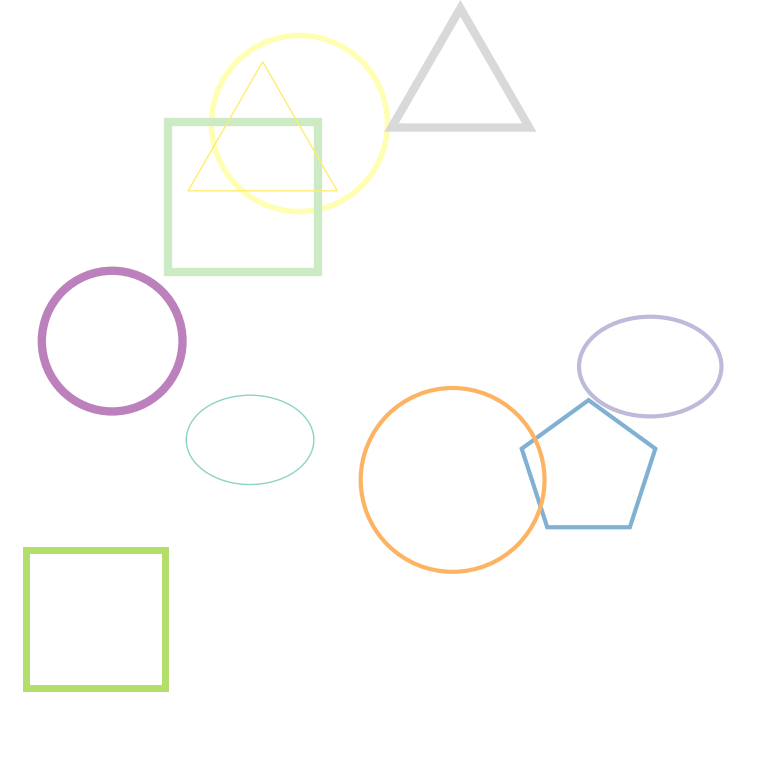[{"shape": "oval", "thickness": 0.5, "radius": 0.41, "center": [0.325, 0.429]}, {"shape": "circle", "thickness": 2, "radius": 0.57, "center": [0.389, 0.84]}, {"shape": "oval", "thickness": 1.5, "radius": 0.46, "center": [0.844, 0.524]}, {"shape": "pentagon", "thickness": 1.5, "radius": 0.46, "center": [0.764, 0.389]}, {"shape": "circle", "thickness": 1.5, "radius": 0.6, "center": [0.588, 0.377]}, {"shape": "square", "thickness": 2.5, "radius": 0.45, "center": [0.124, 0.196]}, {"shape": "triangle", "thickness": 3, "radius": 0.52, "center": [0.598, 0.886]}, {"shape": "circle", "thickness": 3, "radius": 0.46, "center": [0.146, 0.557]}, {"shape": "square", "thickness": 3, "radius": 0.49, "center": [0.316, 0.744]}, {"shape": "triangle", "thickness": 0.5, "radius": 0.56, "center": [0.341, 0.808]}]